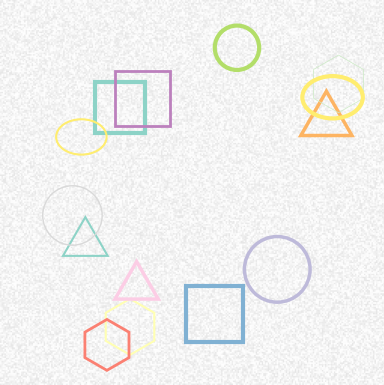[{"shape": "triangle", "thickness": 1.5, "radius": 0.34, "center": [0.222, 0.369]}, {"shape": "square", "thickness": 3, "radius": 0.33, "center": [0.311, 0.721]}, {"shape": "hexagon", "thickness": 1.5, "radius": 0.36, "center": [0.338, 0.151]}, {"shape": "circle", "thickness": 2.5, "radius": 0.43, "center": [0.72, 0.3]}, {"shape": "hexagon", "thickness": 2, "radius": 0.33, "center": [0.278, 0.104]}, {"shape": "square", "thickness": 3, "radius": 0.36, "center": [0.557, 0.185]}, {"shape": "triangle", "thickness": 2.5, "radius": 0.38, "center": [0.848, 0.686]}, {"shape": "circle", "thickness": 3, "radius": 0.29, "center": [0.616, 0.876]}, {"shape": "triangle", "thickness": 2.5, "radius": 0.32, "center": [0.355, 0.256]}, {"shape": "circle", "thickness": 1, "radius": 0.39, "center": [0.188, 0.44]}, {"shape": "square", "thickness": 2, "radius": 0.36, "center": [0.37, 0.745]}, {"shape": "hexagon", "thickness": 0.5, "radius": 0.37, "center": [0.879, 0.782]}, {"shape": "oval", "thickness": 3, "radius": 0.39, "center": [0.864, 0.747]}, {"shape": "oval", "thickness": 1.5, "radius": 0.33, "center": [0.211, 0.644]}]